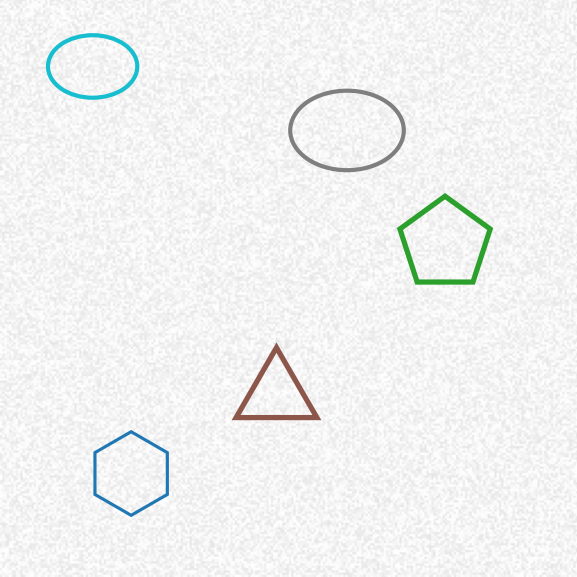[{"shape": "hexagon", "thickness": 1.5, "radius": 0.36, "center": [0.227, 0.179]}, {"shape": "pentagon", "thickness": 2.5, "radius": 0.41, "center": [0.771, 0.577]}, {"shape": "triangle", "thickness": 2.5, "radius": 0.4, "center": [0.479, 0.316]}, {"shape": "oval", "thickness": 2, "radius": 0.49, "center": [0.601, 0.773]}, {"shape": "oval", "thickness": 2, "radius": 0.39, "center": [0.16, 0.884]}]